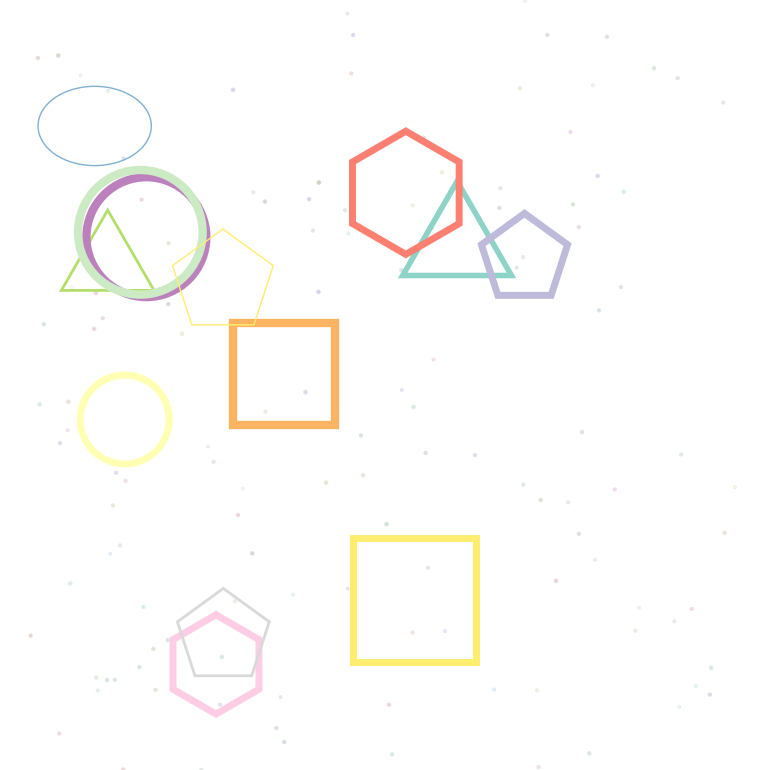[{"shape": "triangle", "thickness": 2, "radius": 0.41, "center": [0.594, 0.683]}, {"shape": "circle", "thickness": 2.5, "radius": 0.29, "center": [0.162, 0.455]}, {"shape": "pentagon", "thickness": 2.5, "radius": 0.29, "center": [0.681, 0.664]}, {"shape": "hexagon", "thickness": 2.5, "radius": 0.4, "center": [0.527, 0.75]}, {"shape": "oval", "thickness": 0.5, "radius": 0.37, "center": [0.123, 0.836]}, {"shape": "square", "thickness": 3, "radius": 0.33, "center": [0.368, 0.514]}, {"shape": "triangle", "thickness": 1, "radius": 0.35, "center": [0.14, 0.658]}, {"shape": "hexagon", "thickness": 2.5, "radius": 0.32, "center": [0.28, 0.137]}, {"shape": "pentagon", "thickness": 1, "radius": 0.31, "center": [0.29, 0.173]}, {"shape": "circle", "thickness": 3, "radius": 0.39, "center": [0.19, 0.692]}, {"shape": "circle", "thickness": 3, "radius": 0.4, "center": [0.182, 0.698]}, {"shape": "square", "thickness": 2.5, "radius": 0.4, "center": [0.538, 0.221]}, {"shape": "pentagon", "thickness": 0.5, "radius": 0.34, "center": [0.289, 0.634]}]